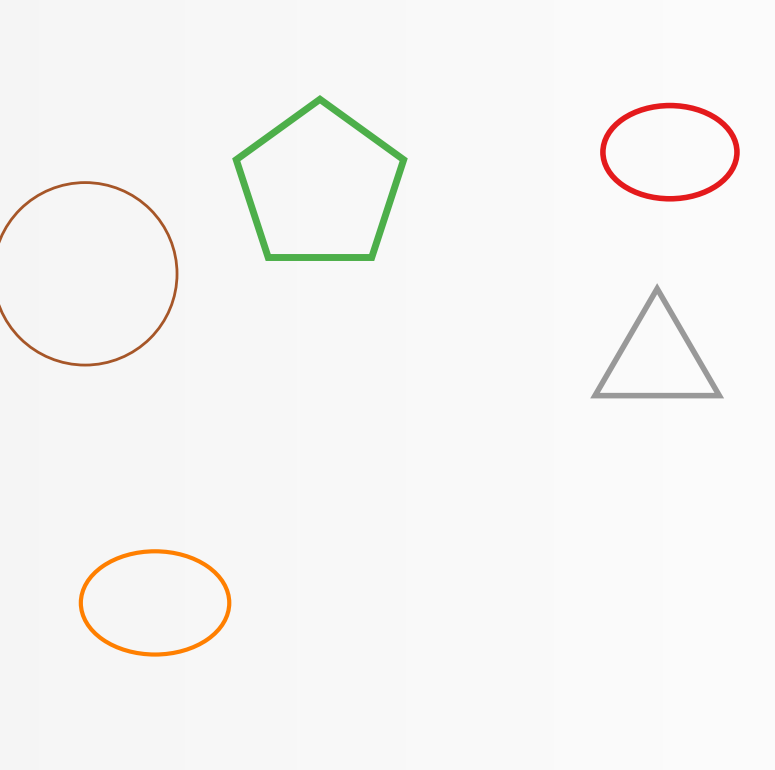[{"shape": "oval", "thickness": 2, "radius": 0.43, "center": [0.864, 0.802]}, {"shape": "pentagon", "thickness": 2.5, "radius": 0.57, "center": [0.413, 0.757]}, {"shape": "oval", "thickness": 1.5, "radius": 0.48, "center": [0.2, 0.217]}, {"shape": "circle", "thickness": 1, "radius": 0.59, "center": [0.11, 0.644]}, {"shape": "triangle", "thickness": 2, "radius": 0.46, "center": [0.848, 0.532]}]